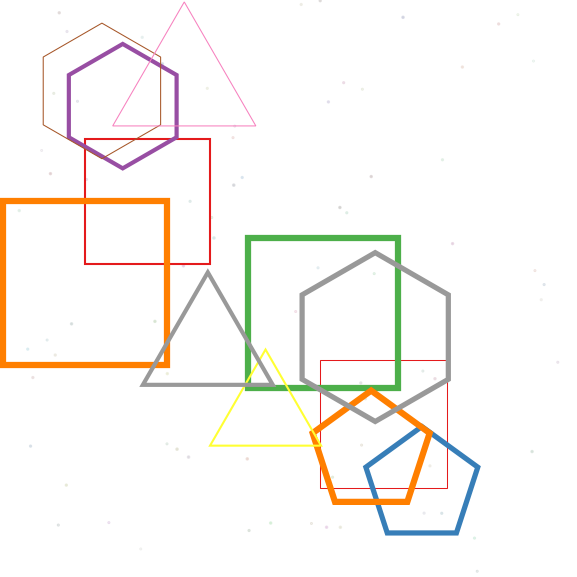[{"shape": "square", "thickness": 1, "radius": 0.54, "center": [0.255, 0.651]}, {"shape": "square", "thickness": 0.5, "radius": 0.55, "center": [0.664, 0.265]}, {"shape": "pentagon", "thickness": 2.5, "radius": 0.51, "center": [0.73, 0.159]}, {"shape": "square", "thickness": 3, "radius": 0.65, "center": [0.559, 0.457]}, {"shape": "hexagon", "thickness": 2, "radius": 0.54, "center": [0.213, 0.815]}, {"shape": "pentagon", "thickness": 3, "radius": 0.53, "center": [0.643, 0.216]}, {"shape": "square", "thickness": 3, "radius": 0.71, "center": [0.148, 0.51]}, {"shape": "triangle", "thickness": 1, "radius": 0.55, "center": [0.46, 0.283]}, {"shape": "hexagon", "thickness": 0.5, "radius": 0.59, "center": [0.176, 0.842]}, {"shape": "triangle", "thickness": 0.5, "radius": 0.72, "center": [0.319, 0.853]}, {"shape": "hexagon", "thickness": 2.5, "radius": 0.73, "center": [0.65, 0.415]}, {"shape": "triangle", "thickness": 2, "radius": 0.65, "center": [0.36, 0.398]}]